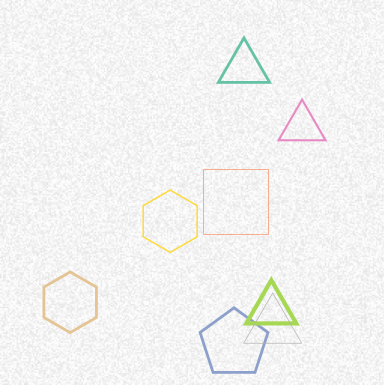[{"shape": "triangle", "thickness": 2, "radius": 0.38, "center": [0.634, 0.824]}, {"shape": "square", "thickness": 0.5, "radius": 0.42, "center": [0.612, 0.476]}, {"shape": "pentagon", "thickness": 2, "radius": 0.46, "center": [0.608, 0.108]}, {"shape": "triangle", "thickness": 1.5, "radius": 0.35, "center": [0.785, 0.671]}, {"shape": "triangle", "thickness": 3, "radius": 0.37, "center": [0.705, 0.197]}, {"shape": "hexagon", "thickness": 1, "radius": 0.4, "center": [0.442, 0.425]}, {"shape": "hexagon", "thickness": 2, "radius": 0.39, "center": [0.182, 0.215]}, {"shape": "triangle", "thickness": 0.5, "radius": 0.44, "center": [0.708, 0.152]}]